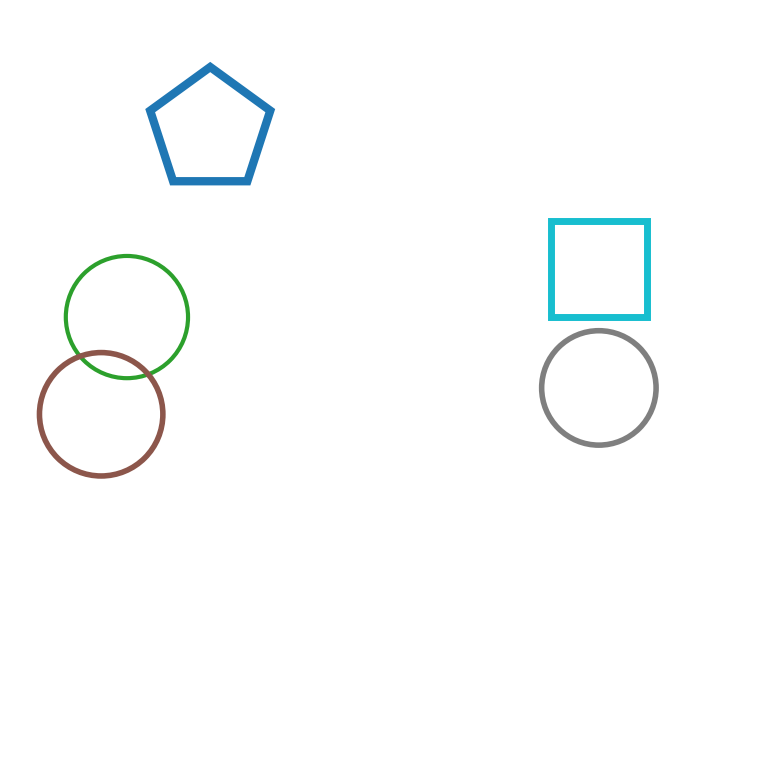[{"shape": "pentagon", "thickness": 3, "radius": 0.41, "center": [0.273, 0.831]}, {"shape": "circle", "thickness": 1.5, "radius": 0.4, "center": [0.165, 0.588]}, {"shape": "circle", "thickness": 2, "radius": 0.4, "center": [0.131, 0.462]}, {"shape": "circle", "thickness": 2, "radius": 0.37, "center": [0.778, 0.496]}, {"shape": "square", "thickness": 2.5, "radius": 0.31, "center": [0.777, 0.65]}]